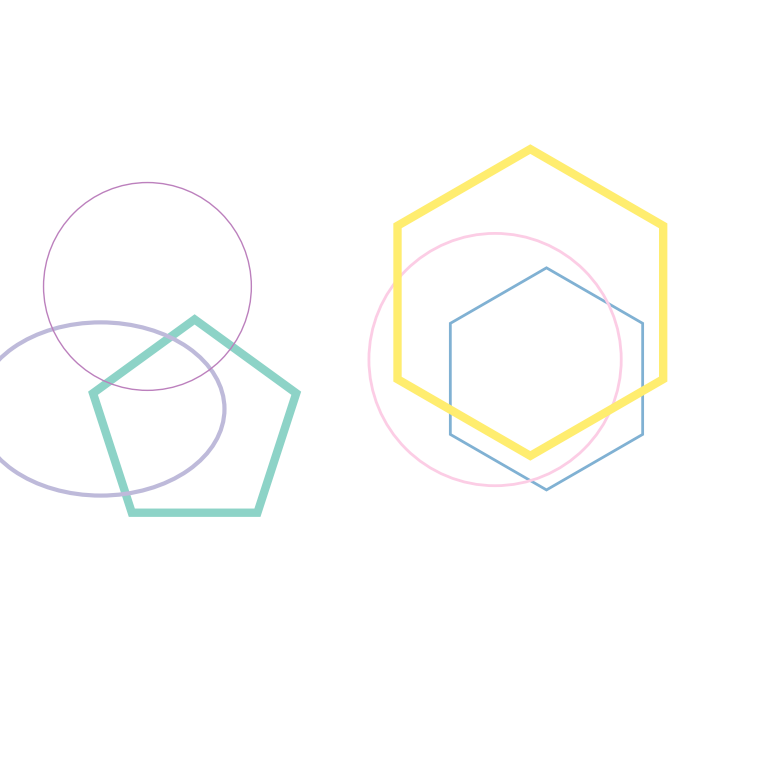[{"shape": "pentagon", "thickness": 3, "radius": 0.69, "center": [0.253, 0.446]}, {"shape": "oval", "thickness": 1.5, "radius": 0.8, "center": [0.131, 0.469]}, {"shape": "hexagon", "thickness": 1, "radius": 0.72, "center": [0.71, 0.508]}, {"shape": "circle", "thickness": 1, "radius": 0.82, "center": [0.643, 0.533]}, {"shape": "circle", "thickness": 0.5, "radius": 0.67, "center": [0.191, 0.628]}, {"shape": "hexagon", "thickness": 3, "radius": 1.0, "center": [0.689, 0.607]}]